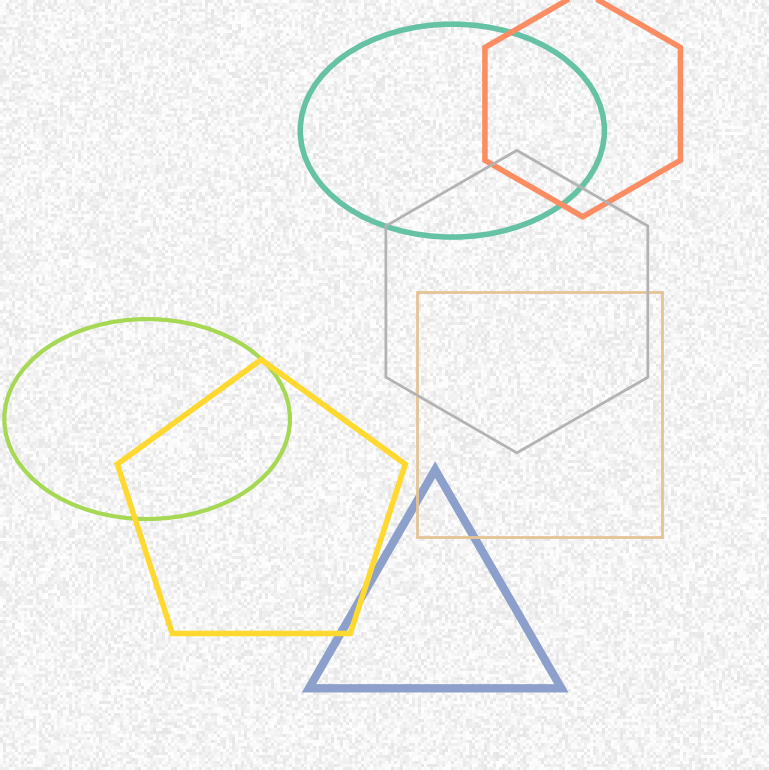[{"shape": "oval", "thickness": 2, "radius": 0.99, "center": [0.587, 0.83]}, {"shape": "hexagon", "thickness": 2, "radius": 0.73, "center": [0.757, 0.865]}, {"shape": "triangle", "thickness": 3, "radius": 0.95, "center": [0.565, 0.201]}, {"shape": "oval", "thickness": 1.5, "radius": 0.93, "center": [0.191, 0.456]}, {"shape": "pentagon", "thickness": 2, "radius": 0.98, "center": [0.339, 0.336]}, {"shape": "square", "thickness": 1, "radius": 0.79, "center": [0.701, 0.462]}, {"shape": "hexagon", "thickness": 1, "radius": 0.98, "center": [0.671, 0.608]}]